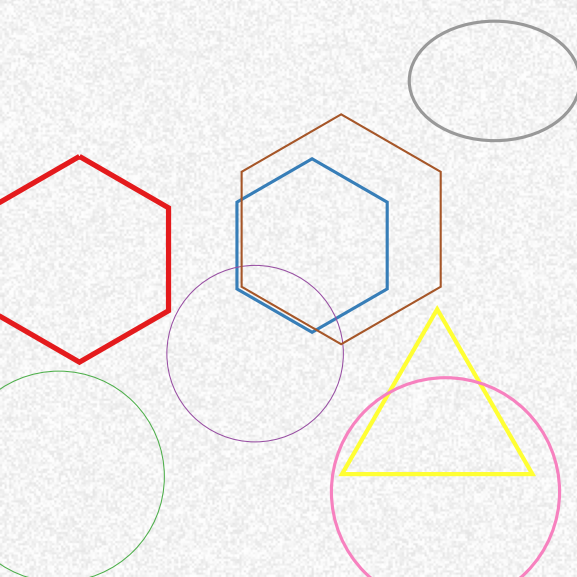[{"shape": "hexagon", "thickness": 2.5, "radius": 0.89, "center": [0.138, 0.55]}, {"shape": "hexagon", "thickness": 1.5, "radius": 0.75, "center": [0.54, 0.574]}, {"shape": "circle", "thickness": 0.5, "radius": 0.91, "center": [0.102, 0.174]}, {"shape": "circle", "thickness": 0.5, "radius": 0.76, "center": [0.442, 0.387]}, {"shape": "triangle", "thickness": 2, "radius": 0.95, "center": [0.757, 0.273]}, {"shape": "hexagon", "thickness": 1, "radius": 1.0, "center": [0.591, 0.602]}, {"shape": "circle", "thickness": 1.5, "radius": 0.99, "center": [0.771, 0.148]}, {"shape": "oval", "thickness": 1.5, "radius": 0.74, "center": [0.856, 0.859]}]